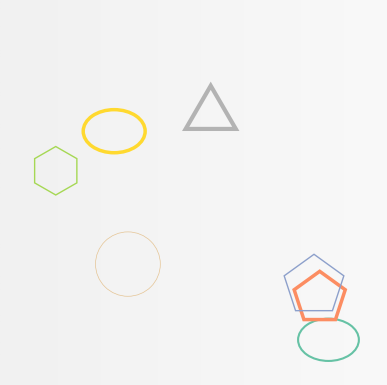[{"shape": "oval", "thickness": 1.5, "radius": 0.39, "center": [0.848, 0.117]}, {"shape": "pentagon", "thickness": 2.5, "radius": 0.35, "center": [0.825, 0.226]}, {"shape": "pentagon", "thickness": 1, "radius": 0.4, "center": [0.81, 0.259]}, {"shape": "hexagon", "thickness": 1, "radius": 0.31, "center": [0.144, 0.556]}, {"shape": "oval", "thickness": 2.5, "radius": 0.4, "center": [0.295, 0.659]}, {"shape": "circle", "thickness": 0.5, "radius": 0.42, "center": [0.33, 0.314]}, {"shape": "triangle", "thickness": 3, "radius": 0.37, "center": [0.544, 0.703]}]